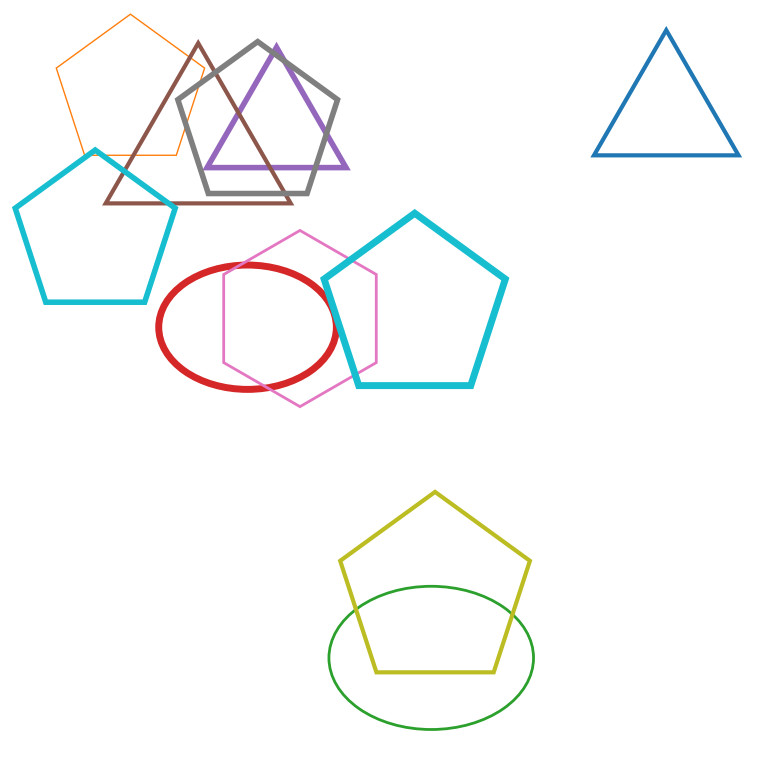[{"shape": "triangle", "thickness": 1.5, "radius": 0.54, "center": [0.865, 0.852]}, {"shape": "pentagon", "thickness": 0.5, "radius": 0.51, "center": [0.169, 0.88]}, {"shape": "oval", "thickness": 1, "radius": 0.66, "center": [0.56, 0.146]}, {"shape": "oval", "thickness": 2.5, "radius": 0.58, "center": [0.321, 0.575]}, {"shape": "triangle", "thickness": 2, "radius": 0.52, "center": [0.359, 0.834]}, {"shape": "triangle", "thickness": 1.5, "radius": 0.69, "center": [0.257, 0.805]}, {"shape": "hexagon", "thickness": 1, "radius": 0.57, "center": [0.39, 0.586]}, {"shape": "pentagon", "thickness": 2, "radius": 0.55, "center": [0.335, 0.837]}, {"shape": "pentagon", "thickness": 1.5, "radius": 0.65, "center": [0.565, 0.232]}, {"shape": "pentagon", "thickness": 2, "radius": 0.55, "center": [0.124, 0.696]}, {"shape": "pentagon", "thickness": 2.5, "radius": 0.62, "center": [0.539, 0.599]}]